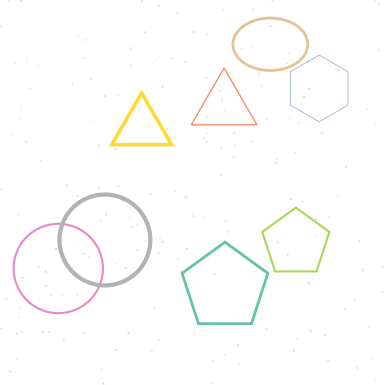[{"shape": "pentagon", "thickness": 2, "radius": 0.59, "center": [0.584, 0.254]}, {"shape": "triangle", "thickness": 1, "radius": 0.49, "center": [0.582, 0.725]}, {"shape": "hexagon", "thickness": 0.5, "radius": 0.43, "center": [0.829, 0.77]}, {"shape": "circle", "thickness": 1.5, "radius": 0.58, "center": [0.151, 0.303]}, {"shape": "pentagon", "thickness": 1.5, "radius": 0.46, "center": [0.768, 0.369]}, {"shape": "triangle", "thickness": 2.5, "radius": 0.45, "center": [0.368, 0.669]}, {"shape": "oval", "thickness": 2, "radius": 0.49, "center": [0.702, 0.885]}, {"shape": "circle", "thickness": 3, "radius": 0.59, "center": [0.273, 0.377]}]